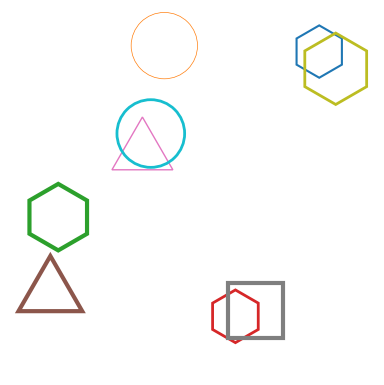[{"shape": "hexagon", "thickness": 1.5, "radius": 0.34, "center": [0.829, 0.866]}, {"shape": "circle", "thickness": 0.5, "radius": 0.43, "center": [0.427, 0.881]}, {"shape": "hexagon", "thickness": 3, "radius": 0.43, "center": [0.151, 0.436]}, {"shape": "hexagon", "thickness": 2, "radius": 0.34, "center": [0.611, 0.178]}, {"shape": "triangle", "thickness": 3, "radius": 0.48, "center": [0.131, 0.24]}, {"shape": "triangle", "thickness": 1, "radius": 0.46, "center": [0.37, 0.605]}, {"shape": "square", "thickness": 3, "radius": 0.36, "center": [0.663, 0.194]}, {"shape": "hexagon", "thickness": 2, "radius": 0.46, "center": [0.872, 0.821]}, {"shape": "circle", "thickness": 2, "radius": 0.44, "center": [0.392, 0.653]}]